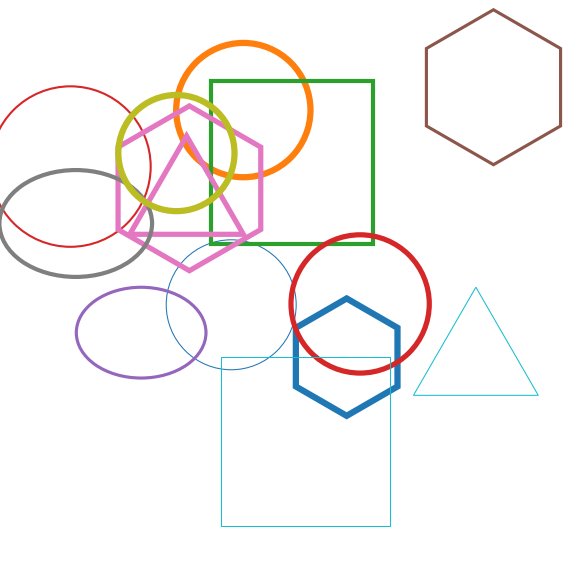[{"shape": "hexagon", "thickness": 3, "radius": 0.51, "center": [0.6, 0.381]}, {"shape": "circle", "thickness": 0.5, "radius": 0.56, "center": [0.4, 0.471]}, {"shape": "circle", "thickness": 3, "radius": 0.58, "center": [0.421, 0.809]}, {"shape": "square", "thickness": 2, "radius": 0.71, "center": [0.506, 0.718]}, {"shape": "circle", "thickness": 1, "radius": 0.69, "center": [0.122, 0.711]}, {"shape": "circle", "thickness": 2.5, "radius": 0.6, "center": [0.624, 0.473]}, {"shape": "oval", "thickness": 1.5, "radius": 0.56, "center": [0.244, 0.423]}, {"shape": "hexagon", "thickness": 1.5, "radius": 0.67, "center": [0.855, 0.848]}, {"shape": "triangle", "thickness": 2.5, "radius": 0.57, "center": [0.323, 0.65]}, {"shape": "hexagon", "thickness": 2.5, "radius": 0.71, "center": [0.328, 0.673]}, {"shape": "oval", "thickness": 2, "radius": 0.66, "center": [0.131, 0.612]}, {"shape": "circle", "thickness": 3, "radius": 0.5, "center": [0.305, 0.734]}, {"shape": "triangle", "thickness": 0.5, "radius": 0.62, "center": [0.824, 0.377]}, {"shape": "square", "thickness": 0.5, "radius": 0.73, "center": [0.529, 0.235]}]